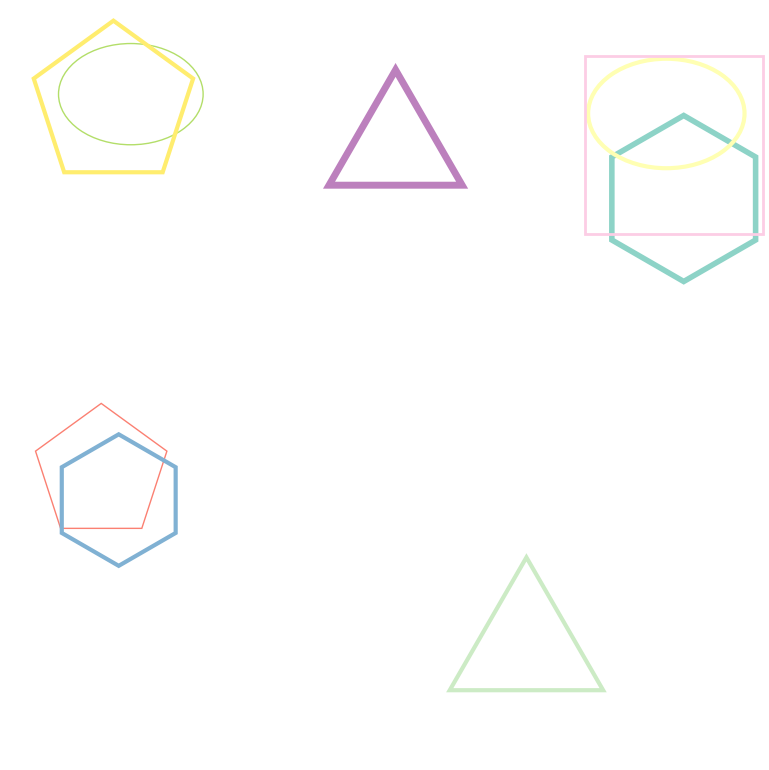[{"shape": "hexagon", "thickness": 2, "radius": 0.54, "center": [0.888, 0.742]}, {"shape": "oval", "thickness": 1.5, "radius": 0.51, "center": [0.865, 0.853]}, {"shape": "pentagon", "thickness": 0.5, "radius": 0.45, "center": [0.131, 0.386]}, {"shape": "hexagon", "thickness": 1.5, "radius": 0.43, "center": [0.154, 0.351]}, {"shape": "oval", "thickness": 0.5, "radius": 0.47, "center": [0.17, 0.878]}, {"shape": "square", "thickness": 1, "radius": 0.58, "center": [0.875, 0.811]}, {"shape": "triangle", "thickness": 2.5, "radius": 0.5, "center": [0.514, 0.809]}, {"shape": "triangle", "thickness": 1.5, "radius": 0.58, "center": [0.684, 0.161]}, {"shape": "pentagon", "thickness": 1.5, "radius": 0.54, "center": [0.147, 0.864]}]